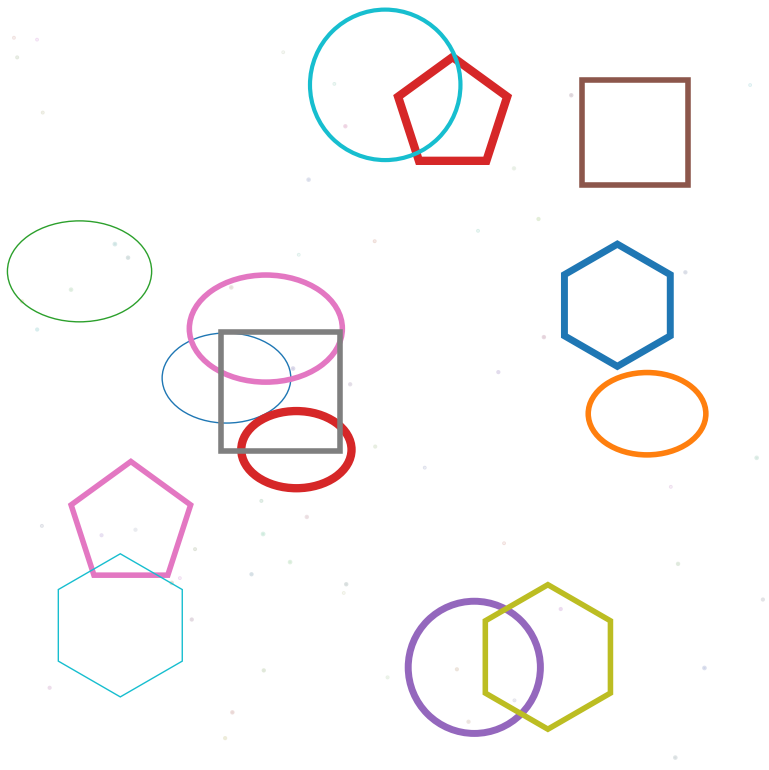[{"shape": "hexagon", "thickness": 2.5, "radius": 0.4, "center": [0.802, 0.604]}, {"shape": "oval", "thickness": 0.5, "radius": 0.42, "center": [0.294, 0.509]}, {"shape": "oval", "thickness": 2, "radius": 0.38, "center": [0.84, 0.463]}, {"shape": "oval", "thickness": 0.5, "radius": 0.47, "center": [0.103, 0.648]}, {"shape": "oval", "thickness": 3, "radius": 0.36, "center": [0.385, 0.416]}, {"shape": "pentagon", "thickness": 3, "radius": 0.37, "center": [0.588, 0.851]}, {"shape": "circle", "thickness": 2.5, "radius": 0.43, "center": [0.616, 0.133]}, {"shape": "square", "thickness": 2, "radius": 0.34, "center": [0.825, 0.828]}, {"shape": "pentagon", "thickness": 2, "radius": 0.41, "center": [0.17, 0.319]}, {"shape": "oval", "thickness": 2, "radius": 0.5, "center": [0.345, 0.573]}, {"shape": "square", "thickness": 2, "radius": 0.39, "center": [0.364, 0.491]}, {"shape": "hexagon", "thickness": 2, "radius": 0.47, "center": [0.712, 0.147]}, {"shape": "circle", "thickness": 1.5, "radius": 0.49, "center": [0.5, 0.89]}, {"shape": "hexagon", "thickness": 0.5, "radius": 0.46, "center": [0.156, 0.188]}]